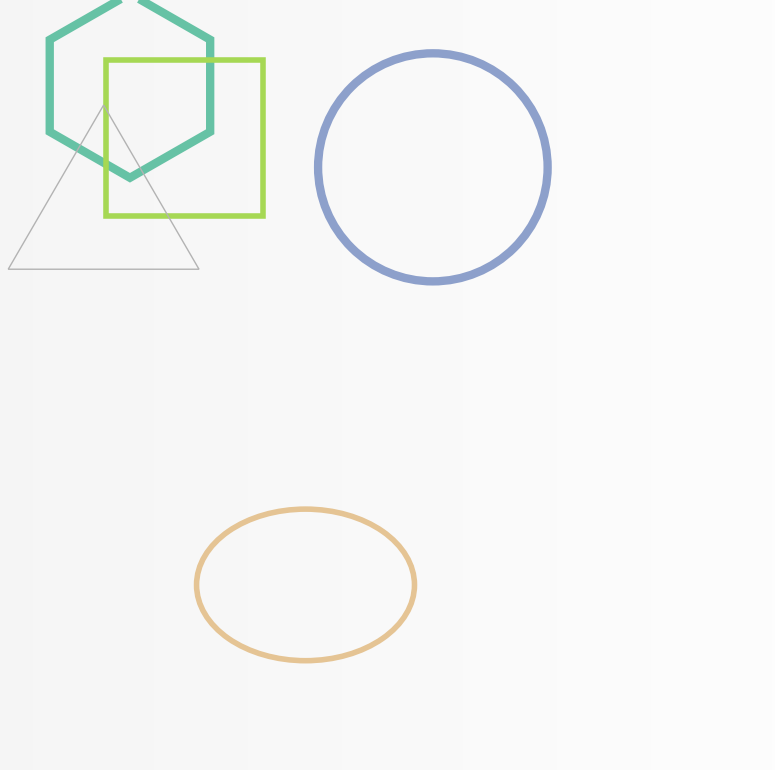[{"shape": "hexagon", "thickness": 3, "radius": 0.6, "center": [0.168, 0.889]}, {"shape": "circle", "thickness": 3, "radius": 0.74, "center": [0.559, 0.783]}, {"shape": "square", "thickness": 2, "radius": 0.51, "center": [0.238, 0.82]}, {"shape": "oval", "thickness": 2, "radius": 0.7, "center": [0.394, 0.24]}, {"shape": "triangle", "thickness": 0.5, "radius": 0.71, "center": [0.134, 0.721]}]